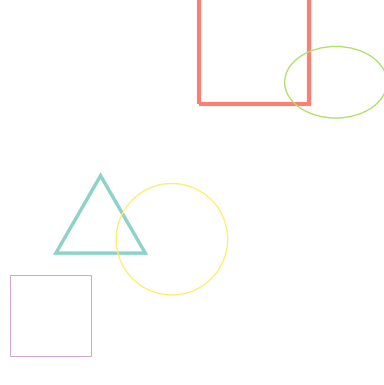[{"shape": "triangle", "thickness": 2.5, "radius": 0.67, "center": [0.261, 0.41]}, {"shape": "square", "thickness": 3, "radius": 0.72, "center": [0.66, 0.874]}, {"shape": "oval", "thickness": 1, "radius": 0.66, "center": [0.872, 0.786]}, {"shape": "square", "thickness": 0.5, "radius": 0.53, "center": [0.132, 0.181]}, {"shape": "circle", "thickness": 1, "radius": 0.72, "center": [0.447, 0.379]}]